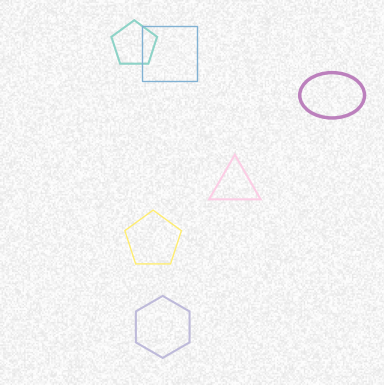[{"shape": "pentagon", "thickness": 1.5, "radius": 0.31, "center": [0.349, 0.885]}, {"shape": "hexagon", "thickness": 1.5, "radius": 0.4, "center": [0.423, 0.151]}, {"shape": "square", "thickness": 1, "radius": 0.36, "center": [0.441, 0.861]}, {"shape": "triangle", "thickness": 1.5, "radius": 0.39, "center": [0.61, 0.521]}, {"shape": "oval", "thickness": 2.5, "radius": 0.42, "center": [0.863, 0.753]}, {"shape": "pentagon", "thickness": 1, "radius": 0.39, "center": [0.398, 0.377]}]